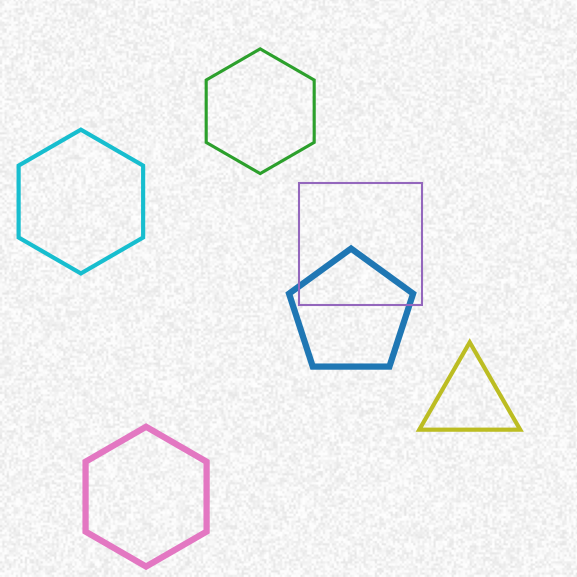[{"shape": "pentagon", "thickness": 3, "radius": 0.56, "center": [0.608, 0.456]}, {"shape": "hexagon", "thickness": 1.5, "radius": 0.54, "center": [0.451, 0.807]}, {"shape": "square", "thickness": 1, "radius": 0.53, "center": [0.624, 0.576]}, {"shape": "hexagon", "thickness": 3, "radius": 0.61, "center": [0.253, 0.139]}, {"shape": "triangle", "thickness": 2, "radius": 0.5, "center": [0.813, 0.306]}, {"shape": "hexagon", "thickness": 2, "radius": 0.62, "center": [0.14, 0.65]}]